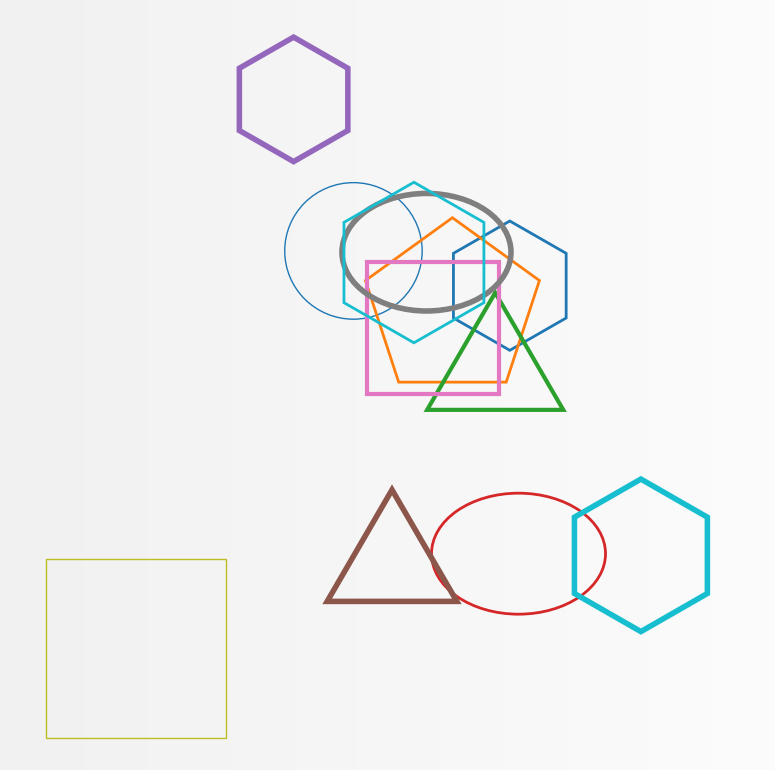[{"shape": "circle", "thickness": 0.5, "radius": 0.44, "center": [0.456, 0.674]}, {"shape": "hexagon", "thickness": 1, "radius": 0.42, "center": [0.658, 0.629]}, {"shape": "pentagon", "thickness": 1, "radius": 0.59, "center": [0.584, 0.599]}, {"shape": "triangle", "thickness": 1.5, "radius": 0.51, "center": [0.639, 0.518]}, {"shape": "oval", "thickness": 1, "radius": 0.56, "center": [0.669, 0.281]}, {"shape": "hexagon", "thickness": 2, "radius": 0.4, "center": [0.379, 0.871]}, {"shape": "triangle", "thickness": 2, "radius": 0.48, "center": [0.506, 0.267]}, {"shape": "square", "thickness": 1.5, "radius": 0.43, "center": [0.559, 0.574]}, {"shape": "oval", "thickness": 2, "radius": 0.55, "center": [0.55, 0.672]}, {"shape": "square", "thickness": 0.5, "radius": 0.58, "center": [0.175, 0.158]}, {"shape": "hexagon", "thickness": 2, "radius": 0.5, "center": [0.827, 0.279]}, {"shape": "hexagon", "thickness": 1, "radius": 0.52, "center": [0.534, 0.659]}]